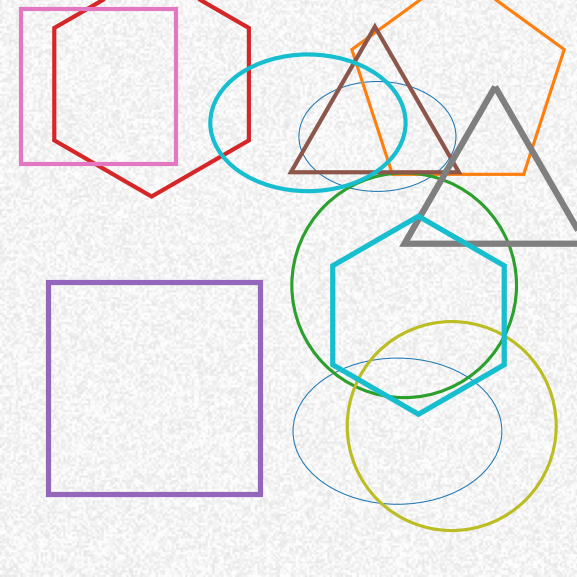[{"shape": "oval", "thickness": 0.5, "radius": 0.68, "center": [0.654, 0.763]}, {"shape": "oval", "thickness": 0.5, "radius": 0.9, "center": [0.688, 0.252]}, {"shape": "pentagon", "thickness": 1.5, "radius": 0.97, "center": [0.793, 0.854]}, {"shape": "circle", "thickness": 1.5, "radius": 0.97, "center": [0.7, 0.505]}, {"shape": "hexagon", "thickness": 2, "radius": 0.97, "center": [0.262, 0.853]}, {"shape": "square", "thickness": 2.5, "radius": 0.92, "center": [0.266, 0.328]}, {"shape": "triangle", "thickness": 2, "radius": 0.84, "center": [0.649, 0.785]}, {"shape": "square", "thickness": 2, "radius": 0.67, "center": [0.17, 0.849]}, {"shape": "triangle", "thickness": 3, "radius": 0.91, "center": [0.857, 0.668]}, {"shape": "circle", "thickness": 1.5, "radius": 0.9, "center": [0.782, 0.261]}, {"shape": "hexagon", "thickness": 2.5, "radius": 0.86, "center": [0.725, 0.453]}, {"shape": "oval", "thickness": 2, "radius": 0.85, "center": [0.533, 0.786]}]